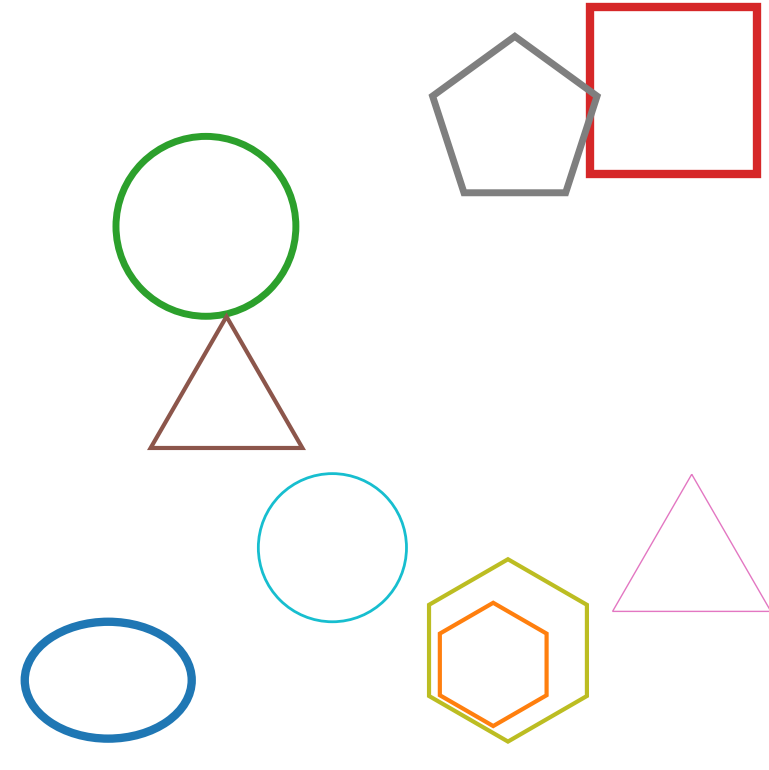[{"shape": "oval", "thickness": 3, "radius": 0.54, "center": [0.141, 0.117]}, {"shape": "hexagon", "thickness": 1.5, "radius": 0.4, "center": [0.641, 0.137]}, {"shape": "circle", "thickness": 2.5, "radius": 0.58, "center": [0.267, 0.706]}, {"shape": "square", "thickness": 3, "radius": 0.54, "center": [0.875, 0.883]}, {"shape": "triangle", "thickness": 1.5, "radius": 0.57, "center": [0.294, 0.475]}, {"shape": "triangle", "thickness": 0.5, "radius": 0.59, "center": [0.898, 0.265]}, {"shape": "pentagon", "thickness": 2.5, "radius": 0.56, "center": [0.669, 0.84]}, {"shape": "hexagon", "thickness": 1.5, "radius": 0.59, "center": [0.66, 0.155]}, {"shape": "circle", "thickness": 1, "radius": 0.48, "center": [0.432, 0.289]}]